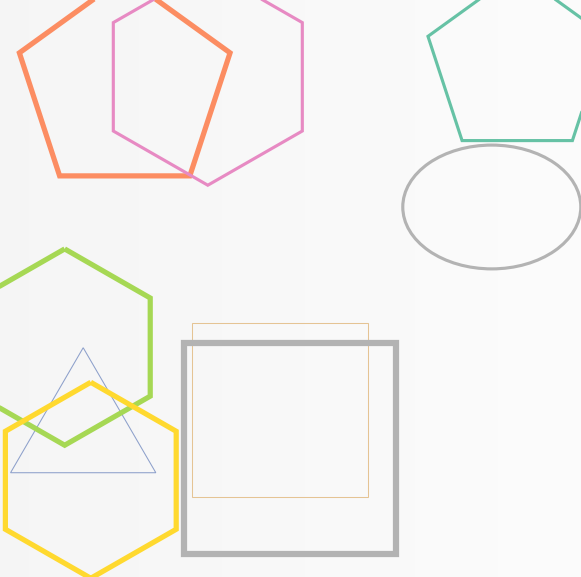[{"shape": "pentagon", "thickness": 1.5, "radius": 0.81, "center": [0.89, 0.886]}, {"shape": "pentagon", "thickness": 2.5, "radius": 0.95, "center": [0.215, 0.849]}, {"shape": "triangle", "thickness": 0.5, "radius": 0.72, "center": [0.143, 0.253]}, {"shape": "hexagon", "thickness": 1.5, "radius": 0.94, "center": [0.358, 0.866]}, {"shape": "hexagon", "thickness": 2.5, "radius": 0.85, "center": [0.111, 0.398]}, {"shape": "hexagon", "thickness": 2.5, "radius": 0.85, "center": [0.156, 0.167]}, {"shape": "square", "thickness": 0.5, "radius": 0.76, "center": [0.482, 0.289]}, {"shape": "oval", "thickness": 1.5, "radius": 0.77, "center": [0.846, 0.641]}, {"shape": "square", "thickness": 3, "radius": 0.91, "center": [0.499, 0.223]}]